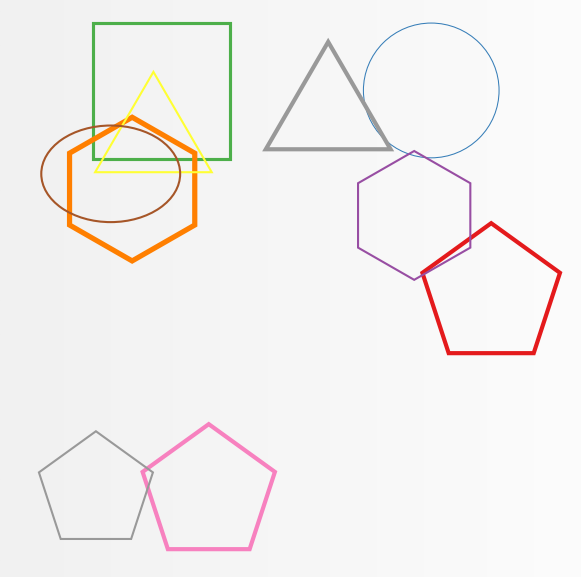[{"shape": "pentagon", "thickness": 2, "radius": 0.62, "center": [0.845, 0.488]}, {"shape": "circle", "thickness": 0.5, "radius": 0.58, "center": [0.742, 0.843]}, {"shape": "square", "thickness": 1.5, "radius": 0.59, "center": [0.278, 0.841]}, {"shape": "hexagon", "thickness": 1, "radius": 0.56, "center": [0.713, 0.626]}, {"shape": "hexagon", "thickness": 2.5, "radius": 0.62, "center": [0.227, 0.672]}, {"shape": "triangle", "thickness": 1, "radius": 0.58, "center": [0.264, 0.759]}, {"shape": "oval", "thickness": 1, "radius": 0.6, "center": [0.19, 0.698]}, {"shape": "pentagon", "thickness": 2, "radius": 0.6, "center": [0.359, 0.145]}, {"shape": "triangle", "thickness": 2, "radius": 0.62, "center": [0.565, 0.803]}, {"shape": "pentagon", "thickness": 1, "radius": 0.52, "center": [0.165, 0.149]}]